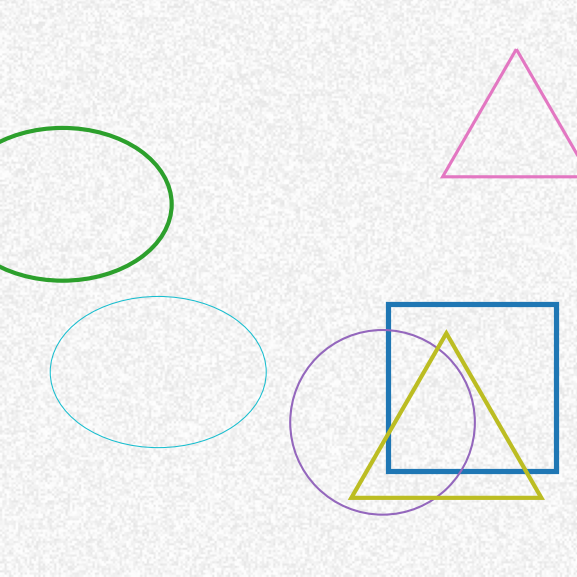[{"shape": "square", "thickness": 2.5, "radius": 0.72, "center": [0.817, 0.329]}, {"shape": "oval", "thickness": 2, "radius": 0.94, "center": [0.108, 0.645]}, {"shape": "circle", "thickness": 1, "radius": 0.8, "center": [0.662, 0.268]}, {"shape": "triangle", "thickness": 1.5, "radius": 0.74, "center": [0.894, 0.767]}, {"shape": "triangle", "thickness": 2, "radius": 0.95, "center": [0.773, 0.232]}, {"shape": "oval", "thickness": 0.5, "radius": 0.94, "center": [0.274, 0.355]}]